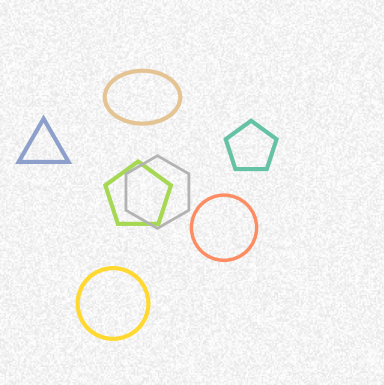[{"shape": "pentagon", "thickness": 3, "radius": 0.35, "center": [0.652, 0.617]}, {"shape": "circle", "thickness": 2.5, "radius": 0.42, "center": [0.582, 0.409]}, {"shape": "triangle", "thickness": 3, "radius": 0.37, "center": [0.113, 0.617]}, {"shape": "pentagon", "thickness": 3, "radius": 0.45, "center": [0.359, 0.491]}, {"shape": "circle", "thickness": 3, "radius": 0.46, "center": [0.294, 0.212]}, {"shape": "oval", "thickness": 3, "radius": 0.49, "center": [0.37, 0.748]}, {"shape": "hexagon", "thickness": 2, "radius": 0.47, "center": [0.409, 0.501]}]